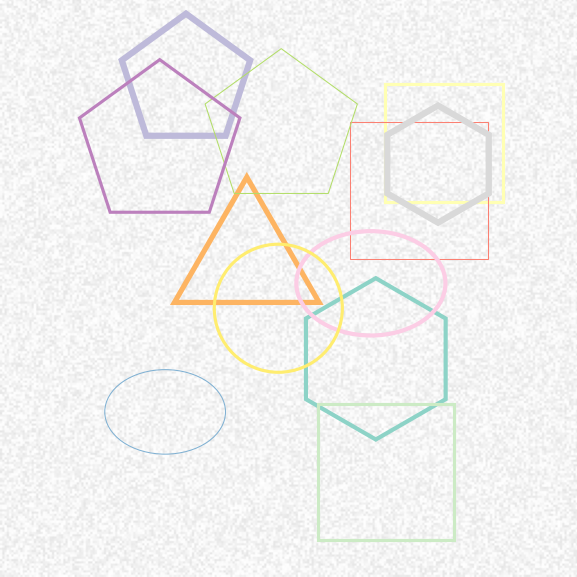[{"shape": "hexagon", "thickness": 2, "radius": 0.7, "center": [0.651, 0.378]}, {"shape": "square", "thickness": 1.5, "radius": 0.51, "center": [0.768, 0.752]}, {"shape": "pentagon", "thickness": 3, "radius": 0.58, "center": [0.322, 0.859]}, {"shape": "square", "thickness": 0.5, "radius": 0.6, "center": [0.725, 0.669]}, {"shape": "oval", "thickness": 0.5, "radius": 0.52, "center": [0.286, 0.286]}, {"shape": "triangle", "thickness": 2.5, "radius": 0.72, "center": [0.427, 0.548]}, {"shape": "pentagon", "thickness": 0.5, "radius": 0.69, "center": [0.487, 0.776]}, {"shape": "oval", "thickness": 2, "radius": 0.65, "center": [0.642, 0.509]}, {"shape": "hexagon", "thickness": 3, "radius": 0.51, "center": [0.758, 0.715]}, {"shape": "pentagon", "thickness": 1.5, "radius": 0.73, "center": [0.277, 0.75]}, {"shape": "square", "thickness": 1.5, "radius": 0.59, "center": [0.668, 0.182]}, {"shape": "circle", "thickness": 1.5, "radius": 0.55, "center": [0.482, 0.465]}]